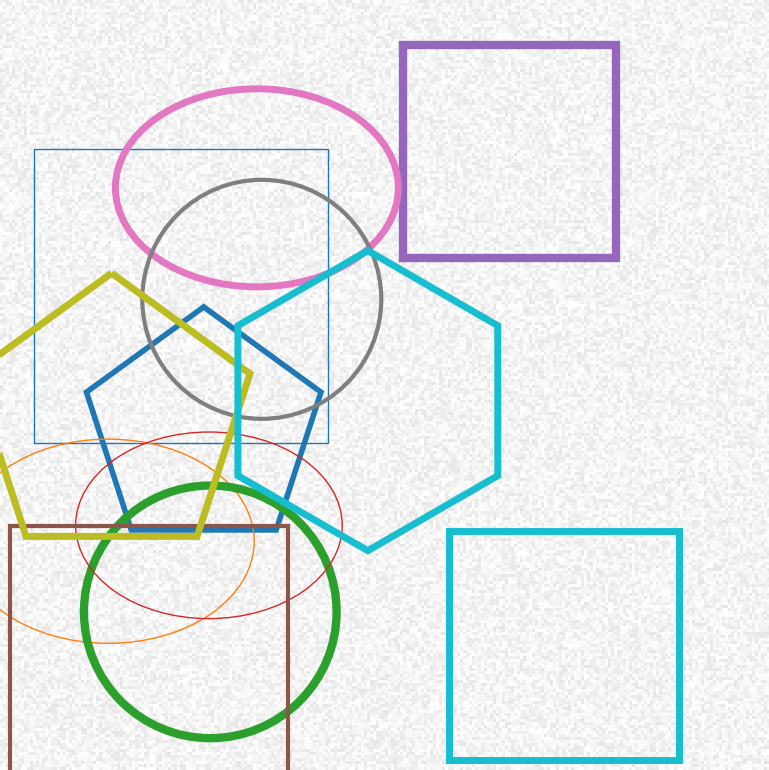[{"shape": "pentagon", "thickness": 2, "radius": 0.8, "center": [0.265, 0.441]}, {"shape": "square", "thickness": 0.5, "radius": 0.95, "center": [0.235, 0.616]}, {"shape": "oval", "thickness": 0.5, "radius": 0.95, "center": [0.141, 0.297]}, {"shape": "circle", "thickness": 3, "radius": 0.82, "center": [0.273, 0.205]}, {"shape": "oval", "thickness": 0.5, "radius": 0.87, "center": [0.271, 0.318]}, {"shape": "square", "thickness": 3, "radius": 0.69, "center": [0.662, 0.803]}, {"shape": "square", "thickness": 1.5, "radius": 0.9, "center": [0.193, 0.136]}, {"shape": "oval", "thickness": 2.5, "radius": 0.92, "center": [0.334, 0.756]}, {"shape": "circle", "thickness": 1.5, "radius": 0.78, "center": [0.34, 0.611]}, {"shape": "pentagon", "thickness": 2.5, "radius": 0.94, "center": [0.145, 0.456]}, {"shape": "square", "thickness": 2.5, "radius": 0.74, "center": [0.732, 0.162]}, {"shape": "hexagon", "thickness": 2.5, "radius": 0.97, "center": [0.478, 0.48]}]